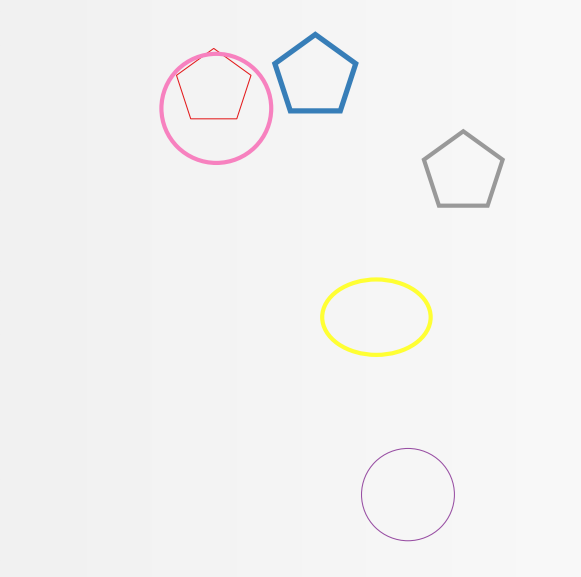[{"shape": "pentagon", "thickness": 0.5, "radius": 0.34, "center": [0.368, 0.848]}, {"shape": "pentagon", "thickness": 2.5, "radius": 0.37, "center": [0.542, 0.866]}, {"shape": "circle", "thickness": 0.5, "radius": 0.4, "center": [0.702, 0.143]}, {"shape": "oval", "thickness": 2, "radius": 0.47, "center": [0.648, 0.45]}, {"shape": "circle", "thickness": 2, "radius": 0.47, "center": [0.372, 0.811]}, {"shape": "pentagon", "thickness": 2, "radius": 0.36, "center": [0.797, 0.701]}]